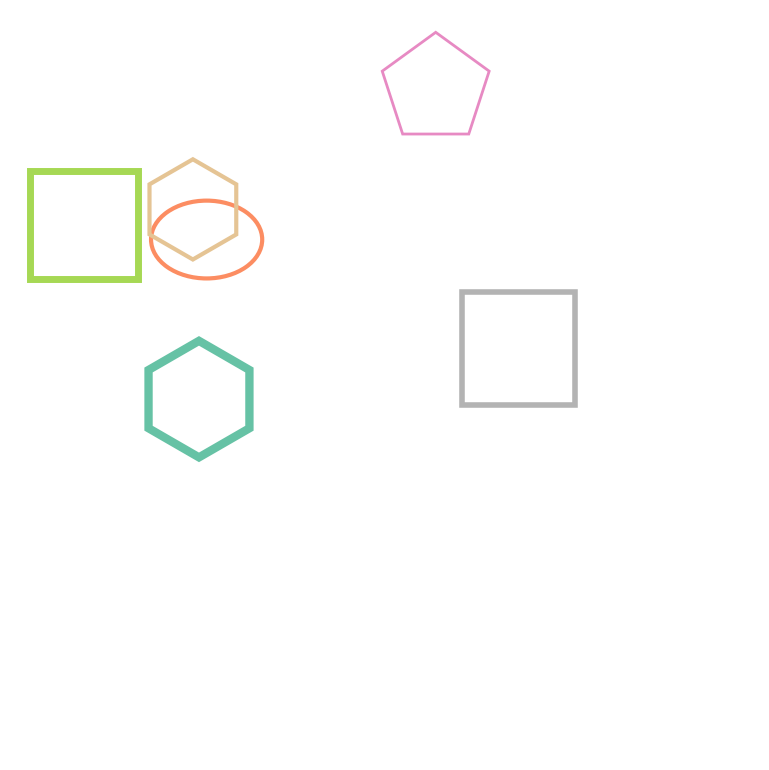[{"shape": "hexagon", "thickness": 3, "radius": 0.38, "center": [0.258, 0.482]}, {"shape": "oval", "thickness": 1.5, "radius": 0.36, "center": [0.268, 0.689]}, {"shape": "pentagon", "thickness": 1, "radius": 0.37, "center": [0.566, 0.885]}, {"shape": "square", "thickness": 2.5, "radius": 0.35, "center": [0.109, 0.708]}, {"shape": "hexagon", "thickness": 1.5, "radius": 0.33, "center": [0.25, 0.728]}, {"shape": "square", "thickness": 2, "radius": 0.36, "center": [0.673, 0.548]}]